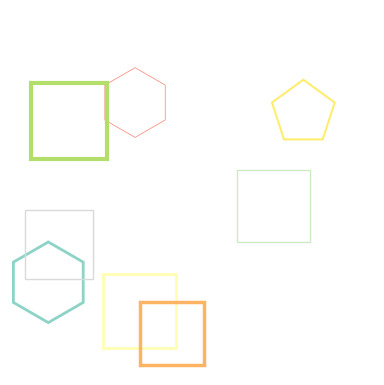[{"shape": "hexagon", "thickness": 2, "radius": 0.52, "center": [0.125, 0.267]}, {"shape": "square", "thickness": 2, "radius": 0.48, "center": [0.362, 0.193]}, {"shape": "hexagon", "thickness": 0.5, "radius": 0.45, "center": [0.351, 0.734]}, {"shape": "square", "thickness": 2.5, "radius": 0.41, "center": [0.447, 0.134]}, {"shape": "square", "thickness": 3, "radius": 0.5, "center": [0.18, 0.685]}, {"shape": "square", "thickness": 1, "radius": 0.44, "center": [0.154, 0.365]}, {"shape": "square", "thickness": 1, "radius": 0.47, "center": [0.711, 0.465]}, {"shape": "pentagon", "thickness": 1.5, "radius": 0.43, "center": [0.788, 0.707]}]